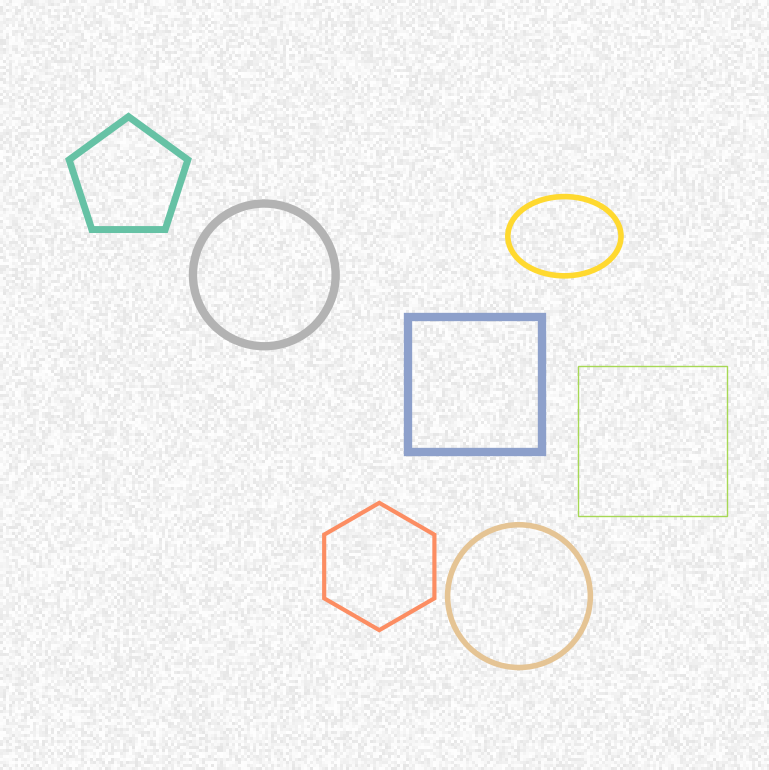[{"shape": "pentagon", "thickness": 2.5, "radius": 0.41, "center": [0.167, 0.767]}, {"shape": "hexagon", "thickness": 1.5, "radius": 0.41, "center": [0.493, 0.264]}, {"shape": "square", "thickness": 3, "radius": 0.44, "center": [0.617, 0.501]}, {"shape": "square", "thickness": 0.5, "radius": 0.49, "center": [0.847, 0.427]}, {"shape": "oval", "thickness": 2, "radius": 0.37, "center": [0.733, 0.693]}, {"shape": "circle", "thickness": 2, "radius": 0.46, "center": [0.674, 0.226]}, {"shape": "circle", "thickness": 3, "radius": 0.46, "center": [0.343, 0.643]}]